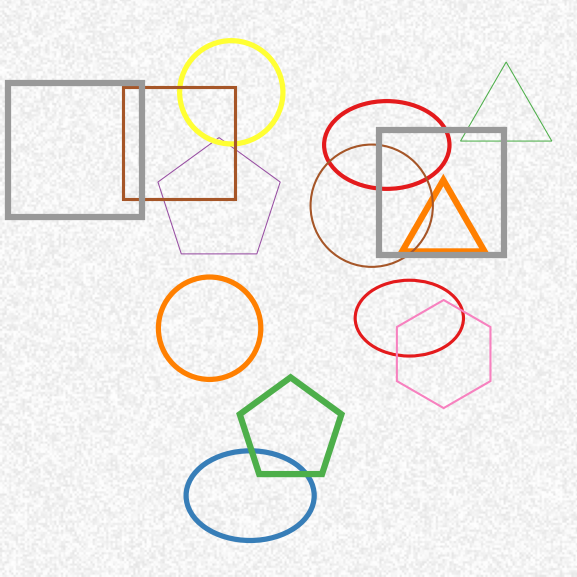[{"shape": "oval", "thickness": 1.5, "radius": 0.47, "center": [0.709, 0.448]}, {"shape": "oval", "thickness": 2, "radius": 0.54, "center": [0.67, 0.748]}, {"shape": "oval", "thickness": 2.5, "radius": 0.55, "center": [0.433, 0.141]}, {"shape": "triangle", "thickness": 0.5, "radius": 0.46, "center": [0.876, 0.8]}, {"shape": "pentagon", "thickness": 3, "radius": 0.46, "center": [0.503, 0.253]}, {"shape": "pentagon", "thickness": 0.5, "radius": 0.56, "center": [0.379, 0.65]}, {"shape": "circle", "thickness": 2.5, "radius": 0.44, "center": [0.363, 0.431]}, {"shape": "triangle", "thickness": 3, "radius": 0.41, "center": [0.768, 0.605]}, {"shape": "circle", "thickness": 2.5, "radius": 0.45, "center": [0.4, 0.839]}, {"shape": "square", "thickness": 1.5, "radius": 0.49, "center": [0.31, 0.752]}, {"shape": "circle", "thickness": 1, "radius": 0.53, "center": [0.644, 0.643]}, {"shape": "hexagon", "thickness": 1, "radius": 0.47, "center": [0.768, 0.386]}, {"shape": "square", "thickness": 3, "radius": 0.54, "center": [0.764, 0.665]}, {"shape": "square", "thickness": 3, "radius": 0.58, "center": [0.13, 0.739]}]